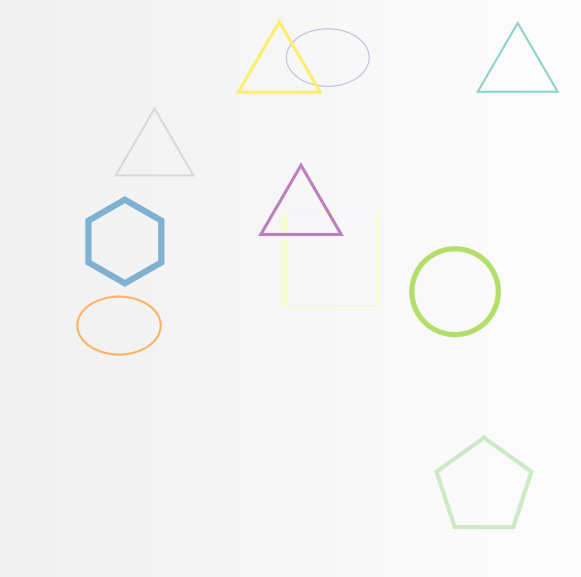[{"shape": "triangle", "thickness": 1, "radius": 0.4, "center": [0.891, 0.88]}, {"shape": "square", "thickness": 0.5, "radius": 0.41, "center": [0.569, 0.552]}, {"shape": "oval", "thickness": 0.5, "radius": 0.36, "center": [0.564, 0.899]}, {"shape": "hexagon", "thickness": 3, "radius": 0.36, "center": [0.215, 0.581]}, {"shape": "oval", "thickness": 1, "radius": 0.36, "center": [0.205, 0.435]}, {"shape": "circle", "thickness": 2.5, "radius": 0.37, "center": [0.783, 0.494]}, {"shape": "triangle", "thickness": 1, "radius": 0.39, "center": [0.266, 0.734]}, {"shape": "triangle", "thickness": 1.5, "radius": 0.4, "center": [0.518, 0.633]}, {"shape": "pentagon", "thickness": 2, "radius": 0.43, "center": [0.833, 0.156]}, {"shape": "triangle", "thickness": 1.5, "radius": 0.41, "center": [0.481, 0.88]}]